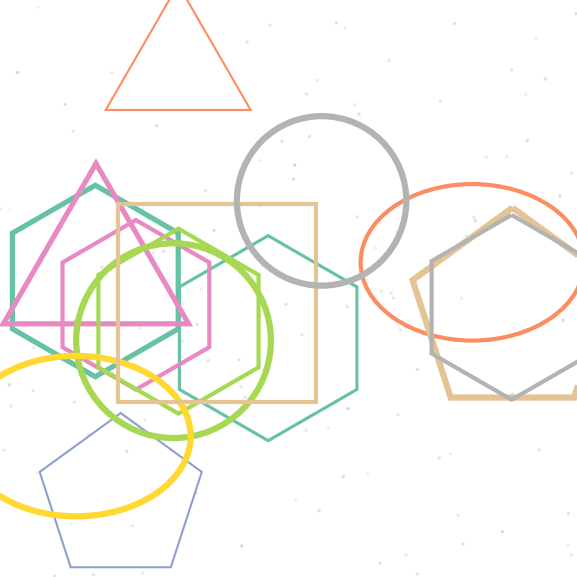[{"shape": "hexagon", "thickness": 1.5, "radius": 0.89, "center": [0.464, 0.414]}, {"shape": "hexagon", "thickness": 2.5, "radius": 0.83, "center": [0.165, 0.513]}, {"shape": "triangle", "thickness": 1, "radius": 0.72, "center": [0.309, 0.881]}, {"shape": "oval", "thickness": 2, "radius": 0.97, "center": [0.818, 0.545]}, {"shape": "pentagon", "thickness": 1, "radius": 0.74, "center": [0.209, 0.136]}, {"shape": "hexagon", "thickness": 2, "radius": 0.73, "center": [0.235, 0.471]}, {"shape": "triangle", "thickness": 2.5, "radius": 0.93, "center": [0.166, 0.531]}, {"shape": "circle", "thickness": 3, "radius": 0.84, "center": [0.301, 0.409]}, {"shape": "hexagon", "thickness": 2, "radius": 0.8, "center": [0.309, 0.443]}, {"shape": "oval", "thickness": 3, "radius": 0.99, "center": [0.132, 0.244]}, {"shape": "pentagon", "thickness": 3, "radius": 0.91, "center": [0.887, 0.458]}, {"shape": "square", "thickness": 2, "radius": 0.86, "center": [0.375, 0.475]}, {"shape": "circle", "thickness": 3, "radius": 0.73, "center": [0.557, 0.651]}, {"shape": "hexagon", "thickness": 2, "radius": 0.8, "center": [0.886, 0.467]}]